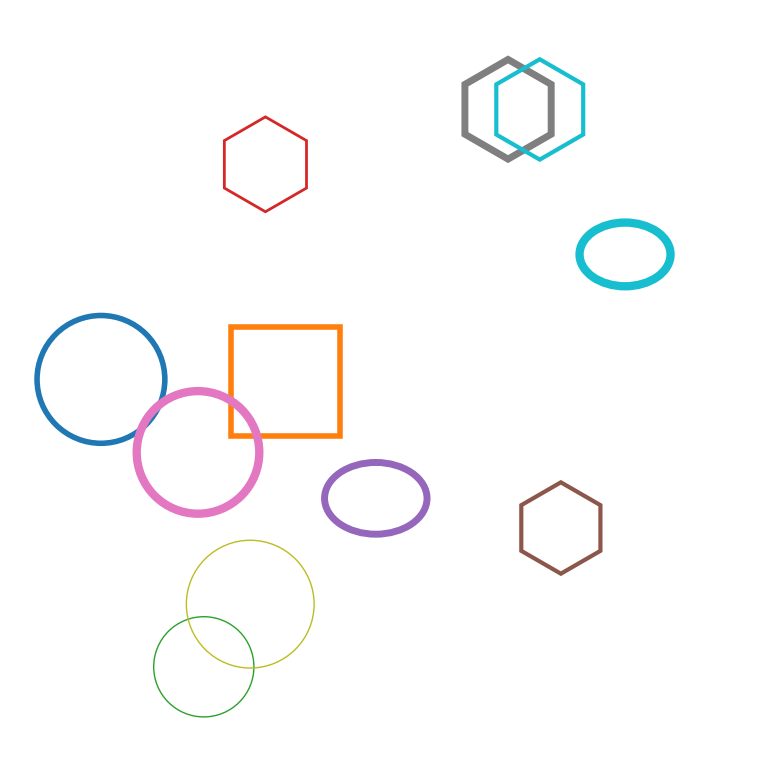[{"shape": "circle", "thickness": 2, "radius": 0.41, "center": [0.131, 0.507]}, {"shape": "square", "thickness": 2, "radius": 0.35, "center": [0.371, 0.505]}, {"shape": "circle", "thickness": 0.5, "radius": 0.33, "center": [0.265, 0.134]}, {"shape": "hexagon", "thickness": 1, "radius": 0.31, "center": [0.345, 0.787]}, {"shape": "oval", "thickness": 2.5, "radius": 0.33, "center": [0.488, 0.353]}, {"shape": "hexagon", "thickness": 1.5, "radius": 0.3, "center": [0.728, 0.314]}, {"shape": "circle", "thickness": 3, "radius": 0.4, "center": [0.257, 0.412]}, {"shape": "hexagon", "thickness": 2.5, "radius": 0.32, "center": [0.66, 0.858]}, {"shape": "circle", "thickness": 0.5, "radius": 0.41, "center": [0.325, 0.215]}, {"shape": "hexagon", "thickness": 1.5, "radius": 0.33, "center": [0.701, 0.858]}, {"shape": "oval", "thickness": 3, "radius": 0.3, "center": [0.812, 0.67]}]